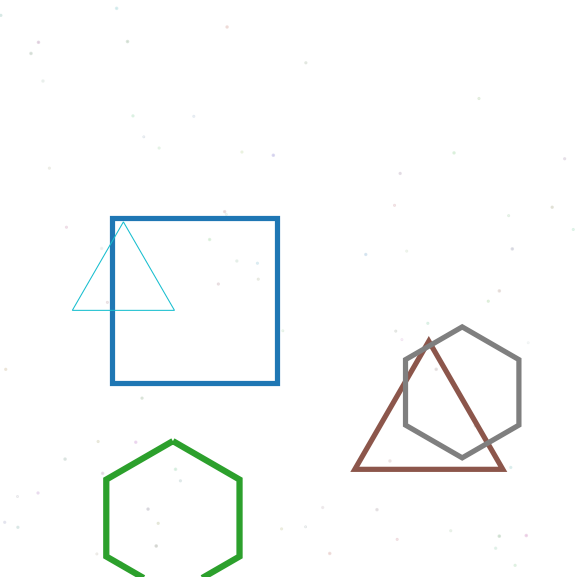[{"shape": "square", "thickness": 2.5, "radius": 0.71, "center": [0.337, 0.479]}, {"shape": "hexagon", "thickness": 3, "radius": 0.67, "center": [0.299, 0.102]}, {"shape": "triangle", "thickness": 2.5, "radius": 0.74, "center": [0.743, 0.26]}, {"shape": "hexagon", "thickness": 2.5, "radius": 0.57, "center": [0.8, 0.32]}, {"shape": "triangle", "thickness": 0.5, "radius": 0.51, "center": [0.214, 0.513]}]